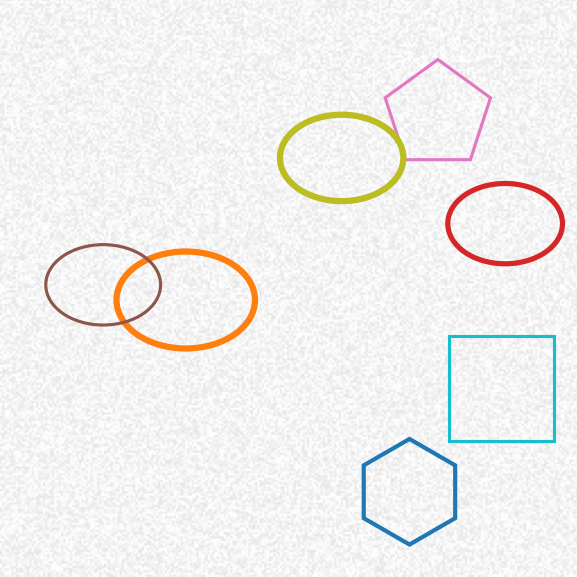[{"shape": "hexagon", "thickness": 2, "radius": 0.46, "center": [0.709, 0.148]}, {"shape": "oval", "thickness": 3, "radius": 0.6, "center": [0.322, 0.48]}, {"shape": "oval", "thickness": 2.5, "radius": 0.5, "center": [0.875, 0.612]}, {"shape": "oval", "thickness": 1.5, "radius": 0.5, "center": [0.179, 0.506]}, {"shape": "pentagon", "thickness": 1.5, "radius": 0.48, "center": [0.758, 0.8]}, {"shape": "oval", "thickness": 3, "radius": 0.53, "center": [0.592, 0.726]}, {"shape": "square", "thickness": 1.5, "radius": 0.46, "center": [0.868, 0.326]}]